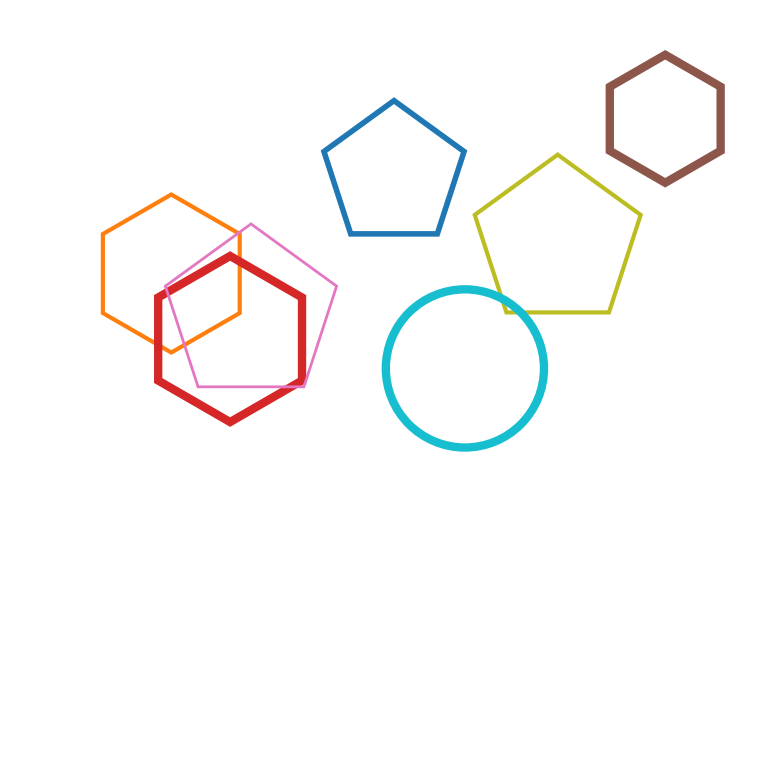[{"shape": "pentagon", "thickness": 2, "radius": 0.48, "center": [0.512, 0.774]}, {"shape": "hexagon", "thickness": 1.5, "radius": 0.51, "center": [0.222, 0.645]}, {"shape": "hexagon", "thickness": 3, "radius": 0.54, "center": [0.299, 0.56]}, {"shape": "hexagon", "thickness": 3, "radius": 0.42, "center": [0.864, 0.846]}, {"shape": "pentagon", "thickness": 1, "radius": 0.58, "center": [0.326, 0.592]}, {"shape": "pentagon", "thickness": 1.5, "radius": 0.57, "center": [0.724, 0.686]}, {"shape": "circle", "thickness": 3, "radius": 0.51, "center": [0.604, 0.522]}]